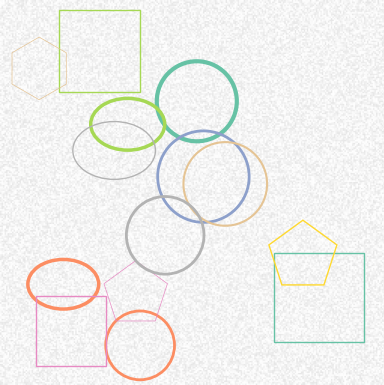[{"shape": "square", "thickness": 1, "radius": 0.58, "center": [0.829, 0.227]}, {"shape": "circle", "thickness": 3, "radius": 0.52, "center": [0.511, 0.737]}, {"shape": "oval", "thickness": 2.5, "radius": 0.46, "center": [0.164, 0.262]}, {"shape": "circle", "thickness": 2, "radius": 0.45, "center": [0.364, 0.103]}, {"shape": "circle", "thickness": 2, "radius": 0.59, "center": [0.528, 0.541]}, {"shape": "pentagon", "thickness": 0.5, "radius": 0.43, "center": [0.352, 0.236]}, {"shape": "square", "thickness": 1, "radius": 0.45, "center": [0.184, 0.14]}, {"shape": "square", "thickness": 1, "radius": 0.53, "center": [0.258, 0.868]}, {"shape": "oval", "thickness": 2.5, "radius": 0.48, "center": [0.332, 0.677]}, {"shape": "pentagon", "thickness": 1, "radius": 0.46, "center": [0.787, 0.335]}, {"shape": "hexagon", "thickness": 0.5, "radius": 0.41, "center": [0.102, 0.822]}, {"shape": "circle", "thickness": 1.5, "radius": 0.54, "center": [0.585, 0.522]}, {"shape": "oval", "thickness": 1, "radius": 0.54, "center": [0.296, 0.609]}, {"shape": "circle", "thickness": 2, "radius": 0.5, "center": [0.429, 0.389]}]